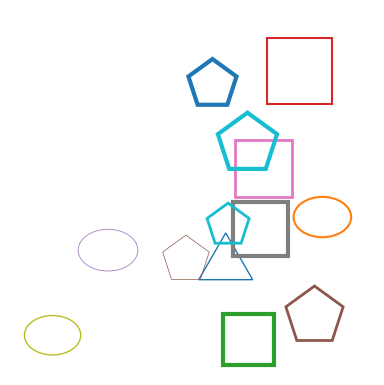[{"shape": "pentagon", "thickness": 3, "radius": 0.33, "center": [0.552, 0.781]}, {"shape": "triangle", "thickness": 1, "radius": 0.4, "center": [0.586, 0.314]}, {"shape": "oval", "thickness": 1.5, "radius": 0.37, "center": [0.837, 0.436]}, {"shape": "square", "thickness": 3, "radius": 0.33, "center": [0.645, 0.118]}, {"shape": "square", "thickness": 1.5, "radius": 0.43, "center": [0.778, 0.816]}, {"shape": "oval", "thickness": 0.5, "radius": 0.39, "center": [0.281, 0.35]}, {"shape": "pentagon", "thickness": 0.5, "radius": 0.32, "center": [0.483, 0.326]}, {"shape": "pentagon", "thickness": 2, "radius": 0.39, "center": [0.817, 0.179]}, {"shape": "square", "thickness": 2, "radius": 0.37, "center": [0.685, 0.562]}, {"shape": "square", "thickness": 3, "radius": 0.35, "center": [0.677, 0.405]}, {"shape": "oval", "thickness": 1, "radius": 0.37, "center": [0.137, 0.129]}, {"shape": "pentagon", "thickness": 2, "radius": 0.29, "center": [0.592, 0.415]}, {"shape": "pentagon", "thickness": 3, "radius": 0.4, "center": [0.643, 0.627]}]